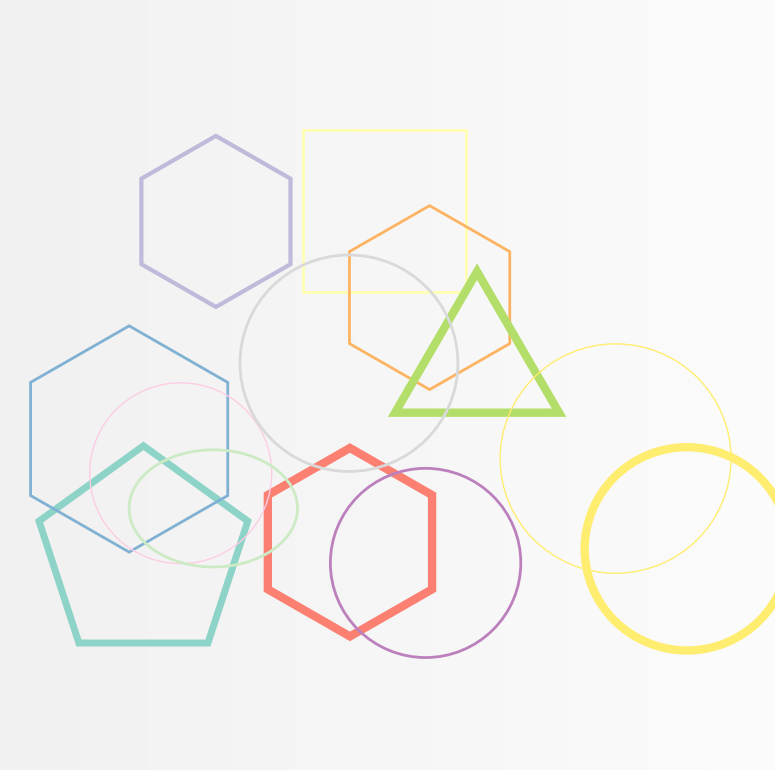[{"shape": "pentagon", "thickness": 2.5, "radius": 0.71, "center": [0.185, 0.279]}, {"shape": "square", "thickness": 1, "radius": 0.53, "center": [0.496, 0.726]}, {"shape": "hexagon", "thickness": 1.5, "radius": 0.56, "center": [0.279, 0.712]}, {"shape": "hexagon", "thickness": 3, "radius": 0.61, "center": [0.452, 0.296]}, {"shape": "hexagon", "thickness": 1, "radius": 0.73, "center": [0.167, 0.43]}, {"shape": "hexagon", "thickness": 1, "radius": 0.6, "center": [0.554, 0.613]}, {"shape": "triangle", "thickness": 3, "radius": 0.61, "center": [0.616, 0.525]}, {"shape": "circle", "thickness": 0.5, "radius": 0.59, "center": [0.233, 0.385]}, {"shape": "circle", "thickness": 1, "radius": 0.7, "center": [0.45, 0.528]}, {"shape": "circle", "thickness": 1, "radius": 0.61, "center": [0.549, 0.269]}, {"shape": "oval", "thickness": 1, "radius": 0.54, "center": [0.275, 0.34]}, {"shape": "circle", "thickness": 0.5, "radius": 0.74, "center": [0.794, 0.404]}, {"shape": "circle", "thickness": 3, "radius": 0.66, "center": [0.886, 0.287]}]